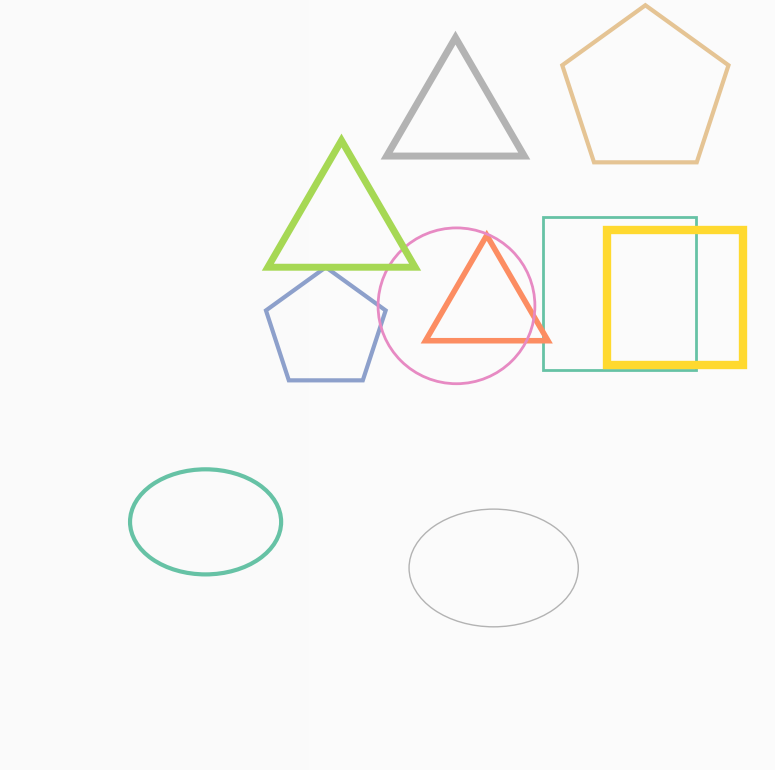[{"shape": "square", "thickness": 1, "radius": 0.5, "center": [0.799, 0.619]}, {"shape": "oval", "thickness": 1.5, "radius": 0.49, "center": [0.265, 0.322]}, {"shape": "triangle", "thickness": 2, "radius": 0.46, "center": [0.628, 0.603]}, {"shape": "pentagon", "thickness": 1.5, "radius": 0.41, "center": [0.42, 0.572]}, {"shape": "circle", "thickness": 1, "radius": 0.51, "center": [0.589, 0.603]}, {"shape": "triangle", "thickness": 2.5, "radius": 0.55, "center": [0.441, 0.708]}, {"shape": "square", "thickness": 3, "radius": 0.44, "center": [0.871, 0.614]}, {"shape": "pentagon", "thickness": 1.5, "radius": 0.56, "center": [0.833, 0.88]}, {"shape": "triangle", "thickness": 2.5, "radius": 0.51, "center": [0.588, 0.849]}, {"shape": "oval", "thickness": 0.5, "radius": 0.55, "center": [0.637, 0.262]}]